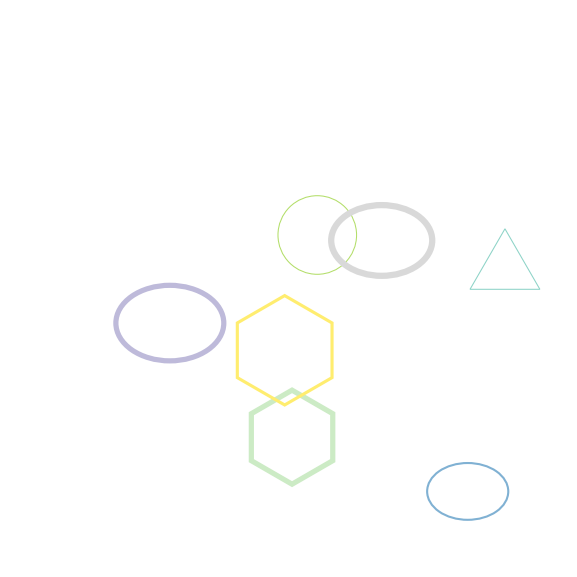[{"shape": "triangle", "thickness": 0.5, "radius": 0.35, "center": [0.874, 0.533]}, {"shape": "oval", "thickness": 2.5, "radius": 0.47, "center": [0.294, 0.44]}, {"shape": "oval", "thickness": 1, "radius": 0.35, "center": [0.81, 0.148]}, {"shape": "circle", "thickness": 0.5, "radius": 0.34, "center": [0.549, 0.592]}, {"shape": "oval", "thickness": 3, "radius": 0.44, "center": [0.661, 0.583]}, {"shape": "hexagon", "thickness": 2.5, "radius": 0.41, "center": [0.506, 0.242]}, {"shape": "hexagon", "thickness": 1.5, "radius": 0.47, "center": [0.493, 0.393]}]